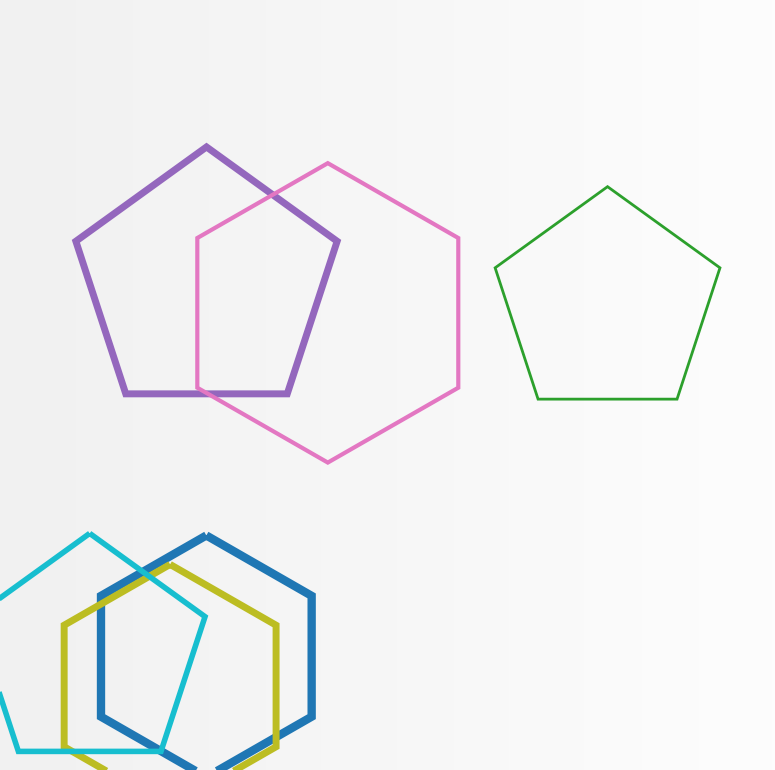[{"shape": "hexagon", "thickness": 3, "radius": 0.78, "center": [0.266, 0.148]}, {"shape": "pentagon", "thickness": 1, "radius": 0.76, "center": [0.784, 0.605]}, {"shape": "pentagon", "thickness": 2.5, "radius": 0.89, "center": [0.266, 0.632]}, {"shape": "hexagon", "thickness": 1.5, "radius": 0.97, "center": [0.423, 0.594]}, {"shape": "hexagon", "thickness": 2.5, "radius": 0.79, "center": [0.22, 0.109]}, {"shape": "pentagon", "thickness": 2, "radius": 0.78, "center": [0.116, 0.151]}]